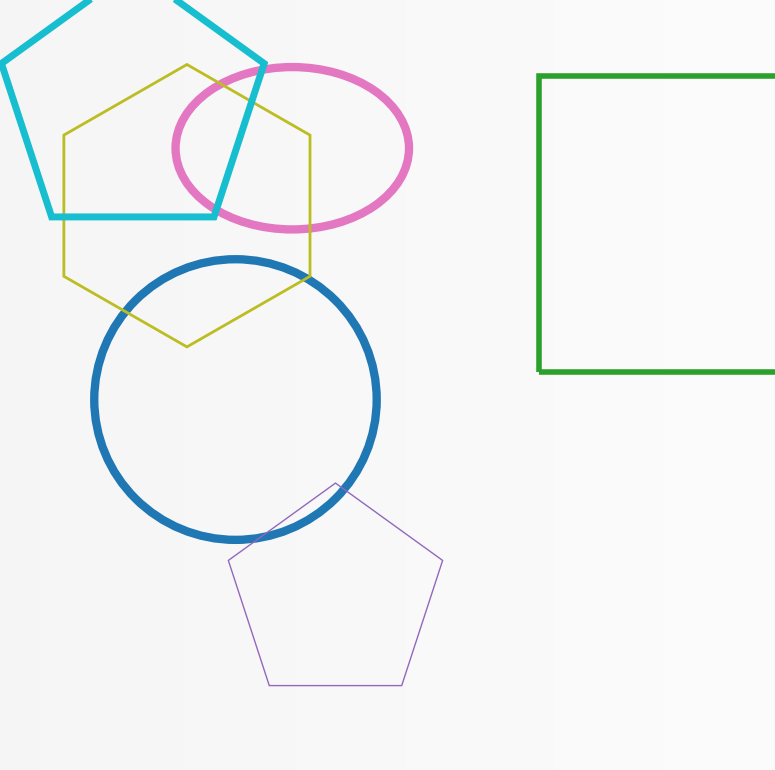[{"shape": "circle", "thickness": 3, "radius": 0.91, "center": [0.304, 0.481]}, {"shape": "square", "thickness": 2, "radius": 0.96, "center": [0.888, 0.709]}, {"shape": "pentagon", "thickness": 0.5, "radius": 0.73, "center": [0.433, 0.227]}, {"shape": "oval", "thickness": 3, "radius": 0.75, "center": [0.377, 0.807]}, {"shape": "hexagon", "thickness": 1, "radius": 0.92, "center": [0.241, 0.733]}, {"shape": "pentagon", "thickness": 2.5, "radius": 0.89, "center": [0.171, 0.862]}]